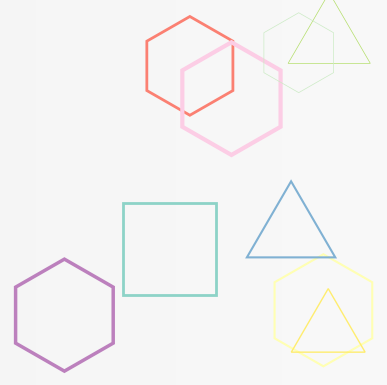[{"shape": "square", "thickness": 2, "radius": 0.6, "center": [0.438, 0.353]}, {"shape": "hexagon", "thickness": 1.5, "radius": 0.73, "center": [0.835, 0.194]}, {"shape": "hexagon", "thickness": 2, "radius": 0.64, "center": [0.49, 0.829]}, {"shape": "triangle", "thickness": 1.5, "radius": 0.66, "center": [0.751, 0.397]}, {"shape": "triangle", "thickness": 0.5, "radius": 0.61, "center": [0.85, 0.897]}, {"shape": "hexagon", "thickness": 3, "radius": 0.73, "center": [0.597, 0.744]}, {"shape": "hexagon", "thickness": 2.5, "radius": 0.73, "center": [0.166, 0.181]}, {"shape": "hexagon", "thickness": 0.5, "radius": 0.52, "center": [0.771, 0.863]}, {"shape": "triangle", "thickness": 1, "radius": 0.55, "center": [0.847, 0.14]}]